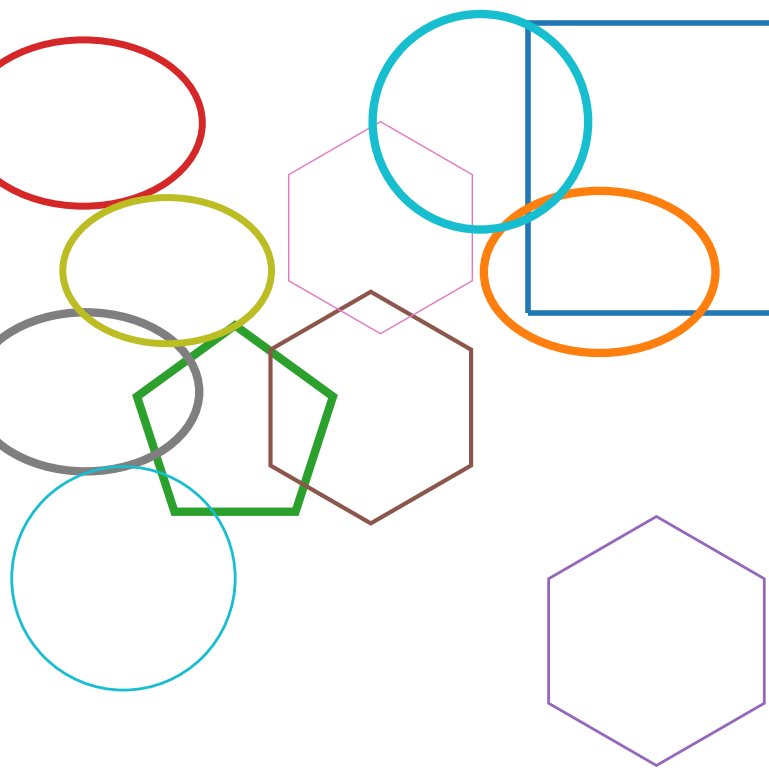[{"shape": "square", "thickness": 2, "radius": 0.94, "center": [0.874, 0.782]}, {"shape": "oval", "thickness": 3, "radius": 0.75, "center": [0.779, 0.647]}, {"shape": "pentagon", "thickness": 3, "radius": 0.67, "center": [0.305, 0.444]}, {"shape": "oval", "thickness": 2.5, "radius": 0.77, "center": [0.108, 0.84]}, {"shape": "hexagon", "thickness": 1, "radius": 0.81, "center": [0.853, 0.168]}, {"shape": "hexagon", "thickness": 1.5, "radius": 0.75, "center": [0.482, 0.471]}, {"shape": "hexagon", "thickness": 0.5, "radius": 0.69, "center": [0.494, 0.704]}, {"shape": "oval", "thickness": 3, "radius": 0.74, "center": [0.111, 0.491]}, {"shape": "oval", "thickness": 2.5, "radius": 0.68, "center": [0.217, 0.649]}, {"shape": "circle", "thickness": 3, "radius": 0.7, "center": [0.624, 0.842]}, {"shape": "circle", "thickness": 1, "radius": 0.73, "center": [0.16, 0.249]}]